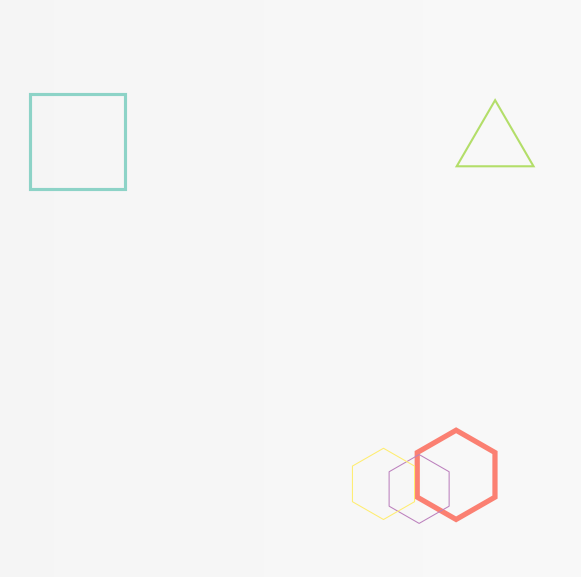[{"shape": "square", "thickness": 1.5, "radius": 0.41, "center": [0.133, 0.754]}, {"shape": "hexagon", "thickness": 2.5, "radius": 0.39, "center": [0.785, 0.177]}, {"shape": "triangle", "thickness": 1, "radius": 0.38, "center": [0.852, 0.749]}, {"shape": "hexagon", "thickness": 0.5, "radius": 0.3, "center": [0.721, 0.152]}, {"shape": "hexagon", "thickness": 0.5, "radius": 0.31, "center": [0.66, 0.161]}]